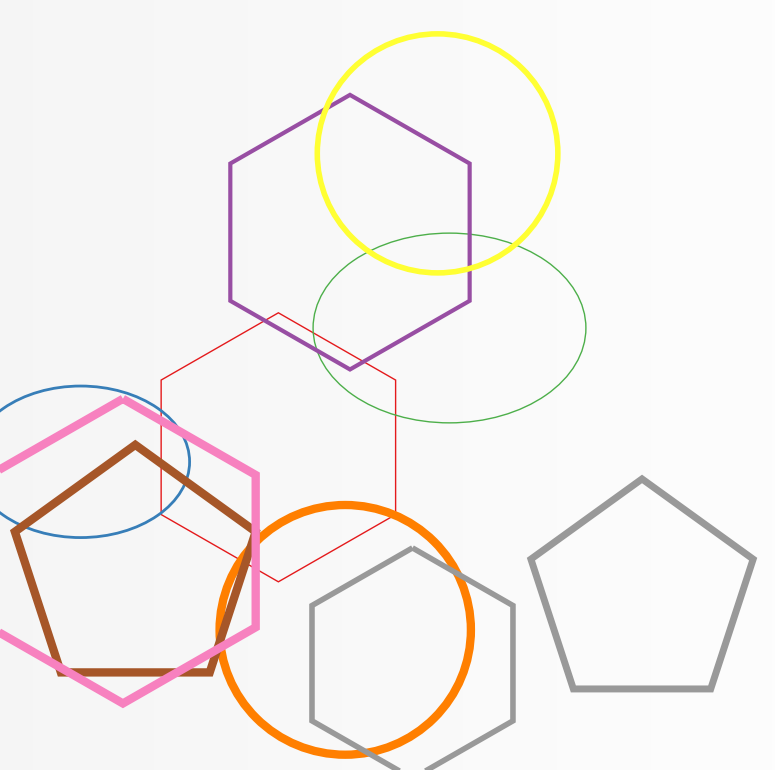[{"shape": "hexagon", "thickness": 0.5, "radius": 0.87, "center": [0.359, 0.419]}, {"shape": "oval", "thickness": 1, "radius": 0.7, "center": [0.104, 0.4]}, {"shape": "oval", "thickness": 0.5, "radius": 0.88, "center": [0.58, 0.574]}, {"shape": "hexagon", "thickness": 1.5, "radius": 0.89, "center": [0.452, 0.698]}, {"shape": "circle", "thickness": 3, "radius": 0.81, "center": [0.445, 0.182]}, {"shape": "circle", "thickness": 2, "radius": 0.78, "center": [0.565, 0.801]}, {"shape": "pentagon", "thickness": 3, "radius": 0.82, "center": [0.175, 0.259]}, {"shape": "hexagon", "thickness": 3, "radius": 0.99, "center": [0.159, 0.284]}, {"shape": "pentagon", "thickness": 2.5, "radius": 0.75, "center": [0.828, 0.227]}, {"shape": "hexagon", "thickness": 2, "radius": 0.75, "center": [0.532, 0.139]}]